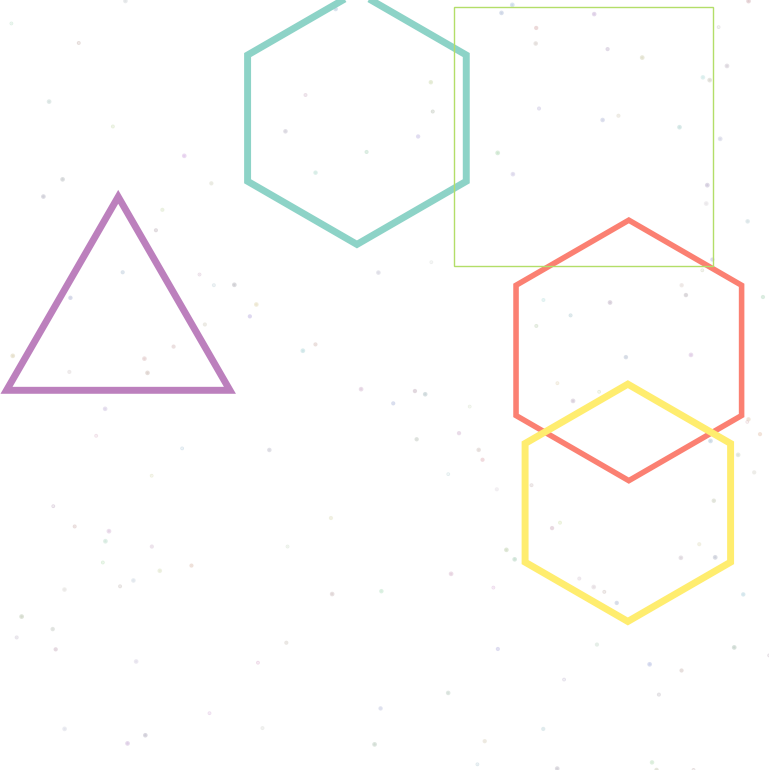[{"shape": "hexagon", "thickness": 2.5, "radius": 0.82, "center": [0.464, 0.847]}, {"shape": "hexagon", "thickness": 2, "radius": 0.85, "center": [0.817, 0.545]}, {"shape": "square", "thickness": 0.5, "radius": 0.84, "center": [0.758, 0.822]}, {"shape": "triangle", "thickness": 2.5, "radius": 0.84, "center": [0.154, 0.577]}, {"shape": "hexagon", "thickness": 2.5, "radius": 0.77, "center": [0.815, 0.347]}]